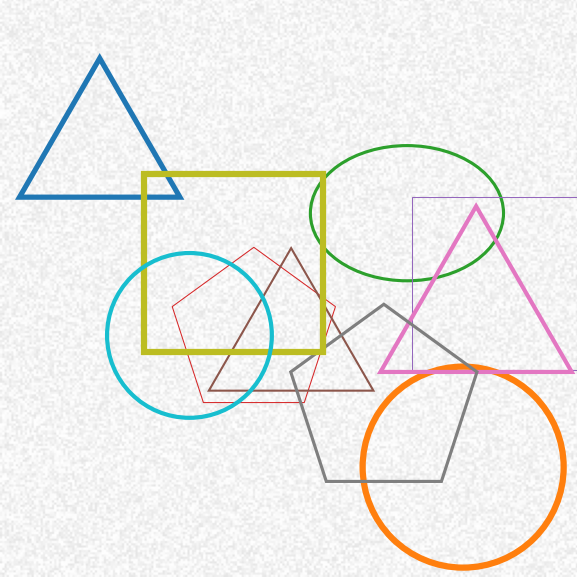[{"shape": "triangle", "thickness": 2.5, "radius": 0.8, "center": [0.173, 0.738]}, {"shape": "circle", "thickness": 3, "radius": 0.87, "center": [0.802, 0.19]}, {"shape": "oval", "thickness": 1.5, "radius": 0.84, "center": [0.705, 0.63]}, {"shape": "pentagon", "thickness": 0.5, "radius": 0.74, "center": [0.44, 0.422]}, {"shape": "square", "thickness": 0.5, "radius": 0.75, "center": [0.864, 0.507]}, {"shape": "triangle", "thickness": 1, "radius": 0.82, "center": [0.504, 0.405]}, {"shape": "triangle", "thickness": 2, "radius": 0.96, "center": [0.824, 0.451]}, {"shape": "pentagon", "thickness": 1.5, "radius": 0.85, "center": [0.665, 0.303]}, {"shape": "square", "thickness": 3, "radius": 0.77, "center": [0.405, 0.544]}, {"shape": "circle", "thickness": 2, "radius": 0.71, "center": [0.328, 0.418]}]